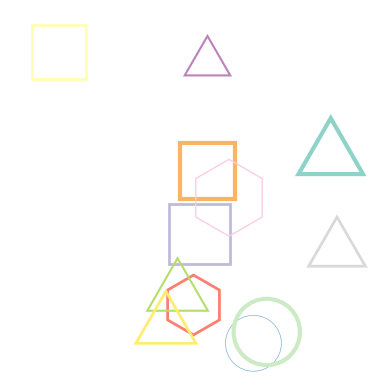[{"shape": "triangle", "thickness": 3, "radius": 0.48, "center": [0.859, 0.596]}, {"shape": "square", "thickness": 2, "radius": 0.35, "center": [0.153, 0.865]}, {"shape": "square", "thickness": 2, "radius": 0.39, "center": [0.519, 0.393]}, {"shape": "hexagon", "thickness": 2, "radius": 0.39, "center": [0.503, 0.208]}, {"shape": "circle", "thickness": 0.5, "radius": 0.36, "center": [0.658, 0.108]}, {"shape": "square", "thickness": 3, "radius": 0.36, "center": [0.539, 0.556]}, {"shape": "triangle", "thickness": 1.5, "radius": 0.45, "center": [0.461, 0.238]}, {"shape": "hexagon", "thickness": 1, "radius": 0.5, "center": [0.595, 0.486]}, {"shape": "triangle", "thickness": 2, "radius": 0.43, "center": [0.875, 0.351]}, {"shape": "triangle", "thickness": 1.5, "radius": 0.34, "center": [0.539, 0.838]}, {"shape": "circle", "thickness": 3, "radius": 0.43, "center": [0.693, 0.138]}, {"shape": "triangle", "thickness": 2, "radius": 0.45, "center": [0.431, 0.153]}]